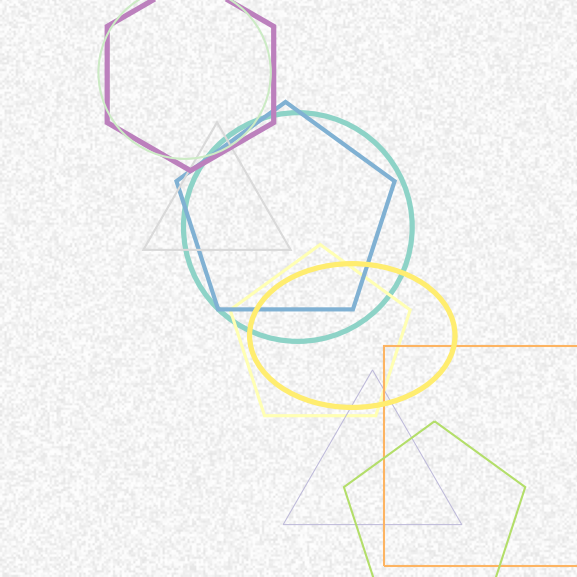[{"shape": "circle", "thickness": 2.5, "radius": 0.99, "center": [0.516, 0.606]}, {"shape": "pentagon", "thickness": 1.5, "radius": 0.82, "center": [0.554, 0.412]}, {"shape": "triangle", "thickness": 0.5, "radius": 0.89, "center": [0.645, 0.18]}, {"shape": "pentagon", "thickness": 2, "radius": 0.99, "center": [0.494, 0.624]}, {"shape": "square", "thickness": 1, "radius": 0.95, "center": [0.856, 0.21]}, {"shape": "pentagon", "thickness": 1, "radius": 0.83, "center": [0.753, 0.105]}, {"shape": "triangle", "thickness": 1, "radius": 0.74, "center": [0.376, 0.64]}, {"shape": "hexagon", "thickness": 2.5, "radius": 0.83, "center": [0.33, 0.87]}, {"shape": "circle", "thickness": 1, "radius": 0.75, "center": [0.32, 0.873]}, {"shape": "oval", "thickness": 2.5, "radius": 0.89, "center": [0.61, 0.418]}]